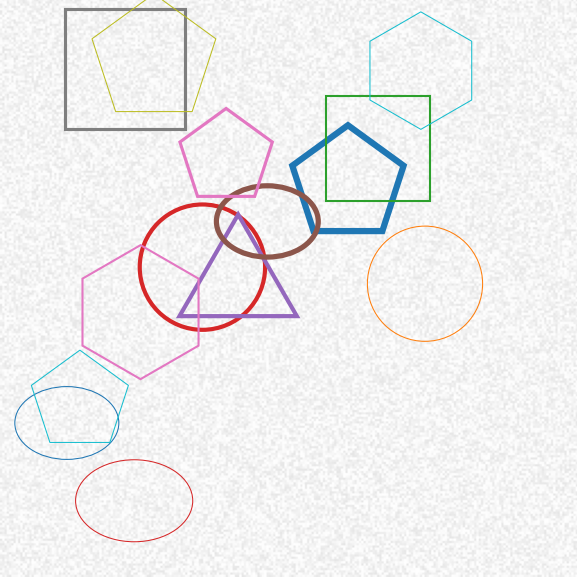[{"shape": "oval", "thickness": 0.5, "radius": 0.45, "center": [0.116, 0.267]}, {"shape": "pentagon", "thickness": 3, "radius": 0.51, "center": [0.602, 0.681]}, {"shape": "circle", "thickness": 0.5, "radius": 0.5, "center": [0.736, 0.508]}, {"shape": "square", "thickness": 1, "radius": 0.45, "center": [0.655, 0.742]}, {"shape": "circle", "thickness": 2, "radius": 0.54, "center": [0.351, 0.537]}, {"shape": "oval", "thickness": 0.5, "radius": 0.51, "center": [0.232, 0.132]}, {"shape": "triangle", "thickness": 2, "radius": 0.59, "center": [0.412, 0.51]}, {"shape": "oval", "thickness": 2.5, "radius": 0.44, "center": [0.463, 0.616]}, {"shape": "hexagon", "thickness": 1, "radius": 0.58, "center": [0.243, 0.459]}, {"shape": "pentagon", "thickness": 1.5, "radius": 0.42, "center": [0.392, 0.727]}, {"shape": "square", "thickness": 1.5, "radius": 0.52, "center": [0.217, 0.88]}, {"shape": "pentagon", "thickness": 0.5, "radius": 0.56, "center": [0.267, 0.897]}, {"shape": "hexagon", "thickness": 0.5, "radius": 0.51, "center": [0.729, 0.877]}, {"shape": "pentagon", "thickness": 0.5, "radius": 0.44, "center": [0.138, 0.304]}]